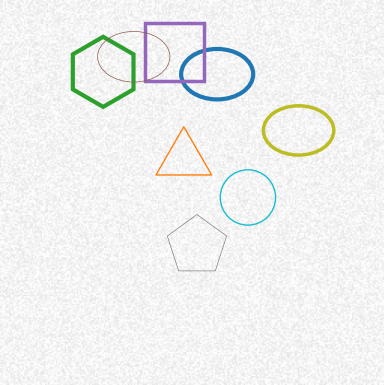[{"shape": "oval", "thickness": 3, "radius": 0.47, "center": [0.564, 0.807]}, {"shape": "triangle", "thickness": 1, "radius": 0.42, "center": [0.477, 0.587]}, {"shape": "hexagon", "thickness": 3, "radius": 0.45, "center": [0.268, 0.813]}, {"shape": "square", "thickness": 2.5, "radius": 0.38, "center": [0.453, 0.865]}, {"shape": "oval", "thickness": 0.5, "radius": 0.47, "center": [0.347, 0.853]}, {"shape": "pentagon", "thickness": 0.5, "radius": 0.4, "center": [0.512, 0.362]}, {"shape": "oval", "thickness": 2.5, "radius": 0.46, "center": [0.776, 0.661]}, {"shape": "circle", "thickness": 1, "radius": 0.36, "center": [0.644, 0.487]}]